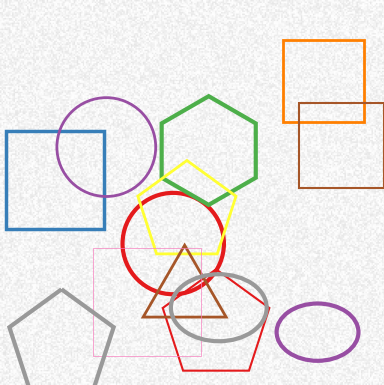[{"shape": "circle", "thickness": 3, "radius": 0.66, "center": [0.45, 0.367]}, {"shape": "pentagon", "thickness": 1.5, "radius": 0.73, "center": [0.561, 0.155]}, {"shape": "square", "thickness": 2.5, "radius": 0.63, "center": [0.144, 0.532]}, {"shape": "hexagon", "thickness": 3, "radius": 0.71, "center": [0.542, 0.609]}, {"shape": "circle", "thickness": 2, "radius": 0.64, "center": [0.276, 0.618]}, {"shape": "oval", "thickness": 3, "radius": 0.53, "center": [0.825, 0.137]}, {"shape": "square", "thickness": 2, "radius": 0.53, "center": [0.84, 0.79]}, {"shape": "pentagon", "thickness": 2, "radius": 0.67, "center": [0.486, 0.449]}, {"shape": "square", "thickness": 1.5, "radius": 0.55, "center": [0.887, 0.622]}, {"shape": "triangle", "thickness": 2, "radius": 0.62, "center": [0.48, 0.239]}, {"shape": "square", "thickness": 0.5, "radius": 0.7, "center": [0.383, 0.215]}, {"shape": "pentagon", "thickness": 3, "radius": 0.71, "center": [0.16, 0.106]}, {"shape": "oval", "thickness": 3, "radius": 0.62, "center": [0.568, 0.201]}]